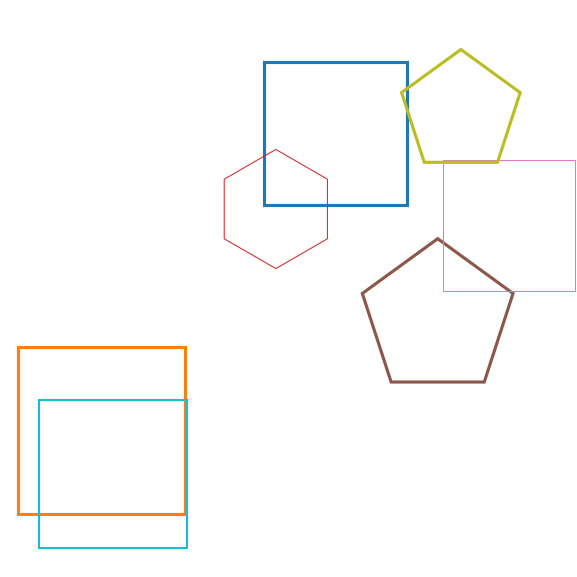[{"shape": "square", "thickness": 1.5, "radius": 0.62, "center": [0.582, 0.768]}, {"shape": "square", "thickness": 1.5, "radius": 0.72, "center": [0.176, 0.254]}, {"shape": "hexagon", "thickness": 0.5, "radius": 0.52, "center": [0.478, 0.637]}, {"shape": "pentagon", "thickness": 1.5, "radius": 0.69, "center": [0.758, 0.449]}, {"shape": "square", "thickness": 0.5, "radius": 0.57, "center": [0.882, 0.609]}, {"shape": "pentagon", "thickness": 1.5, "radius": 0.54, "center": [0.798, 0.805]}, {"shape": "square", "thickness": 1, "radius": 0.64, "center": [0.196, 0.179]}]